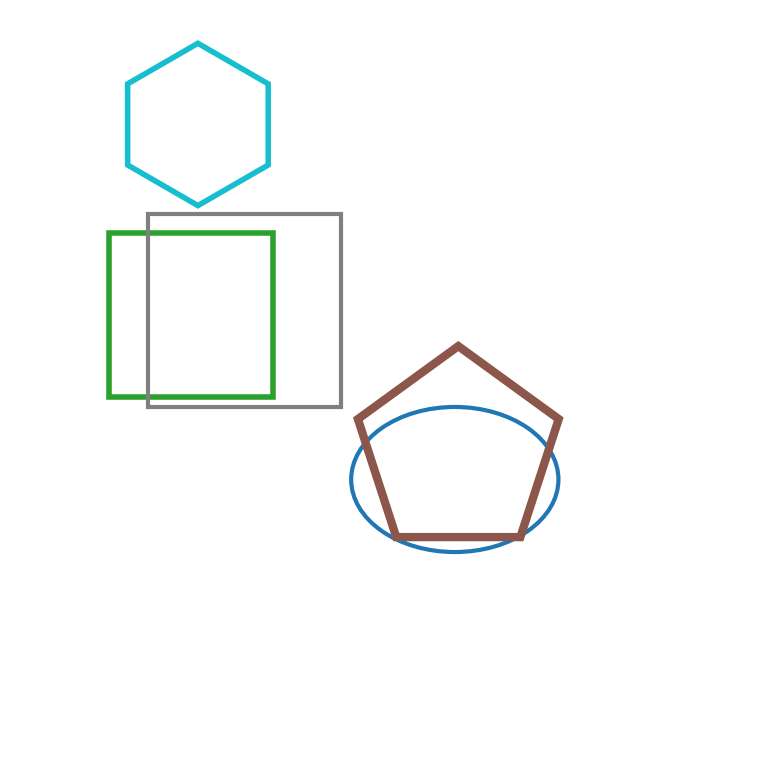[{"shape": "oval", "thickness": 1.5, "radius": 0.67, "center": [0.591, 0.377]}, {"shape": "square", "thickness": 2, "radius": 0.53, "center": [0.248, 0.591]}, {"shape": "pentagon", "thickness": 3, "radius": 0.69, "center": [0.595, 0.413]}, {"shape": "square", "thickness": 1.5, "radius": 0.63, "center": [0.317, 0.597]}, {"shape": "hexagon", "thickness": 2, "radius": 0.53, "center": [0.257, 0.838]}]